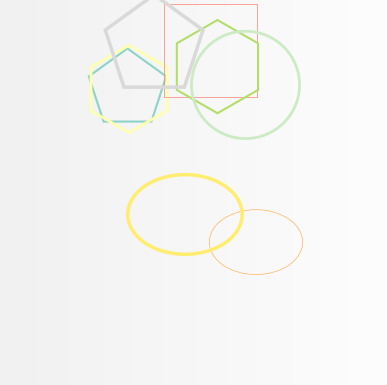[{"shape": "pentagon", "thickness": 1.5, "radius": 0.52, "center": [0.329, 0.769]}, {"shape": "hexagon", "thickness": 2, "radius": 0.57, "center": [0.333, 0.769]}, {"shape": "square", "thickness": 0.5, "radius": 0.6, "center": [0.543, 0.869]}, {"shape": "oval", "thickness": 0.5, "radius": 0.6, "center": [0.661, 0.371]}, {"shape": "hexagon", "thickness": 1.5, "radius": 0.61, "center": [0.561, 0.827]}, {"shape": "pentagon", "thickness": 2.5, "radius": 0.66, "center": [0.398, 0.881]}, {"shape": "circle", "thickness": 2, "radius": 0.7, "center": [0.634, 0.78]}, {"shape": "oval", "thickness": 2.5, "radius": 0.74, "center": [0.477, 0.443]}]